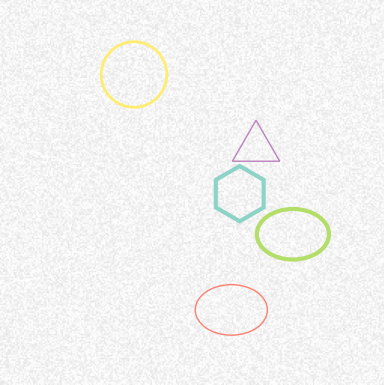[{"shape": "hexagon", "thickness": 3, "radius": 0.36, "center": [0.623, 0.497]}, {"shape": "oval", "thickness": 1, "radius": 0.47, "center": [0.601, 0.195]}, {"shape": "oval", "thickness": 3, "radius": 0.47, "center": [0.761, 0.392]}, {"shape": "triangle", "thickness": 1, "radius": 0.36, "center": [0.665, 0.617]}, {"shape": "circle", "thickness": 2, "radius": 0.43, "center": [0.348, 0.807]}]